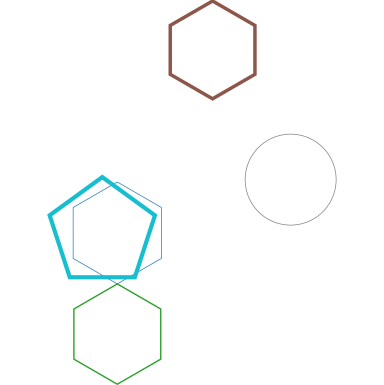[{"shape": "hexagon", "thickness": 0.5, "radius": 0.66, "center": [0.305, 0.395]}, {"shape": "hexagon", "thickness": 1, "radius": 0.65, "center": [0.305, 0.132]}, {"shape": "hexagon", "thickness": 2.5, "radius": 0.64, "center": [0.552, 0.87]}, {"shape": "circle", "thickness": 0.5, "radius": 0.59, "center": [0.755, 0.533]}, {"shape": "pentagon", "thickness": 3, "radius": 0.72, "center": [0.266, 0.396]}]